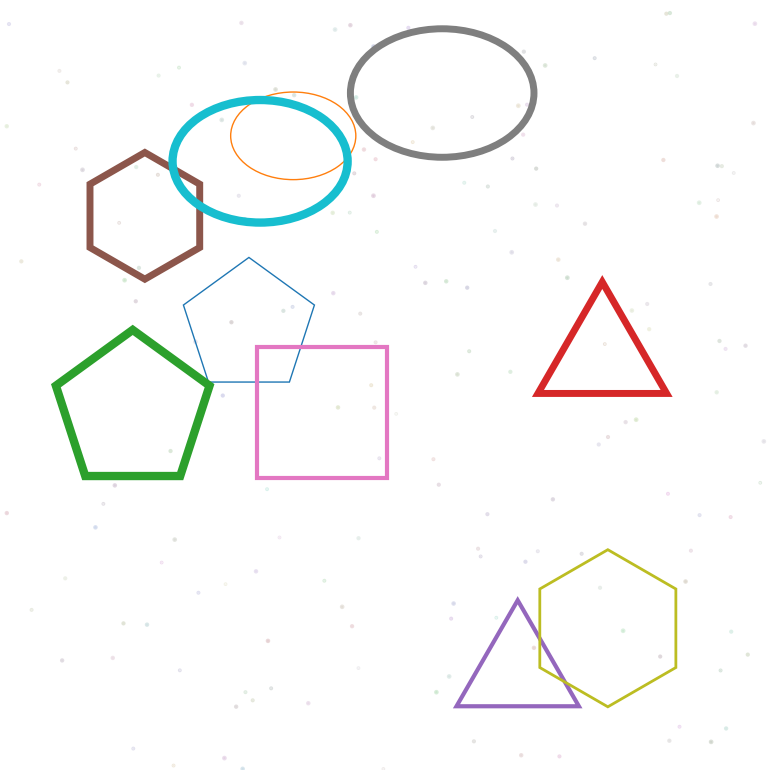[{"shape": "pentagon", "thickness": 0.5, "radius": 0.45, "center": [0.323, 0.576]}, {"shape": "oval", "thickness": 0.5, "radius": 0.41, "center": [0.381, 0.824]}, {"shape": "pentagon", "thickness": 3, "radius": 0.52, "center": [0.172, 0.467]}, {"shape": "triangle", "thickness": 2.5, "radius": 0.48, "center": [0.782, 0.537]}, {"shape": "triangle", "thickness": 1.5, "radius": 0.46, "center": [0.672, 0.129]}, {"shape": "hexagon", "thickness": 2.5, "radius": 0.41, "center": [0.188, 0.72]}, {"shape": "square", "thickness": 1.5, "radius": 0.42, "center": [0.418, 0.464]}, {"shape": "oval", "thickness": 2.5, "radius": 0.6, "center": [0.574, 0.879]}, {"shape": "hexagon", "thickness": 1, "radius": 0.51, "center": [0.789, 0.184]}, {"shape": "oval", "thickness": 3, "radius": 0.57, "center": [0.338, 0.791]}]